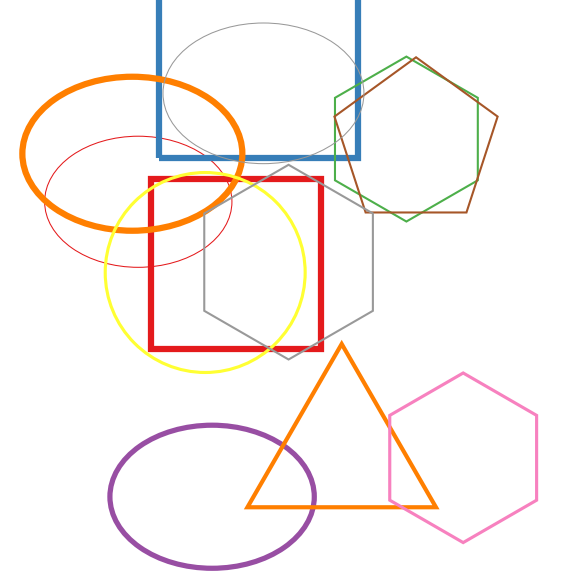[{"shape": "oval", "thickness": 0.5, "radius": 0.81, "center": [0.239, 0.65]}, {"shape": "square", "thickness": 3, "radius": 0.74, "center": [0.409, 0.542]}, {"shape": "square", "thickness": 3, "radius": 0.86, "center": [0.447, 0.898]}, {"shape": "hexagon", "thickness": 1, "radius": 0.71, "center": [0.704, 0.758]}, {"shape": "oval", "thickness": 2.5, "radius": 0.88, "center": [0.367, 0.139]}, {"shape": "oval", "thickness": 3, "radius": 0.95, "center": [0.229, 0.733]}, {"shape": "triangle", "thickness": 2, "radius": 0.94, "center": [0.592, 0.215]}, {"shape": "circle", "thickness": 1.5, "radius": 0.87, "center": [0.355, 0.527]}, {"shape": "pentagon", "thickness": 1, "radius": 0.74, "center": [0.72, 0.751]}, {"shape": "hexagon", "thickness": 1.5, "radius": 0.73, "center": [0.802, 0.206]}, {"shape": "hexagon", "thickness": 1, "radius": 0.84, "center": [0.5, 0.545]}, {"shape": "oval", "thickness": 0.5, "radius": 0.87, "center": [0.456, 0.838]}]